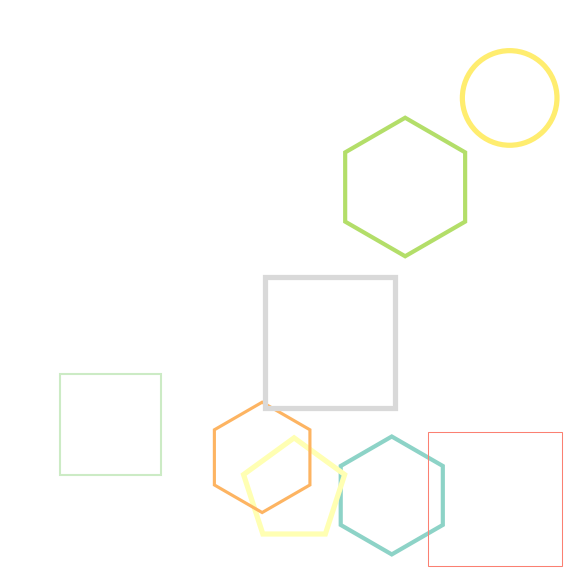[{"shape": "hexagon", "thickness": 2, "radius": 0.51, "center": [0.678, 0.141]}, {"shape": "pentagon", "thickness": 2.5, "radius": 0.46, "center": [0.509, 0.149]}, {"shape": "square", "thickness": 0.5, "radius": 0.58, "center": [0.857, 0.135]}, {"shape": "hexagon", "thickness": 1.5, "radius": 0.48, "center": [0.454, 0.207]}, {"shape": "hexagon", "thickness": 2, "radius": 0.6, "center": [0.702, 0.675]}, {"shape": "square", "thickness": 2.5, "radius": 0.57, "center": [0.571, 0.406]}, {"shape": "square", "thickness": 1, "radius": 0.44, "center": [0.191, 0.264]}, {"shape": "circle", "thickness": 2.5, "radius": 0.41, "center": [0.883, 0.83]}]